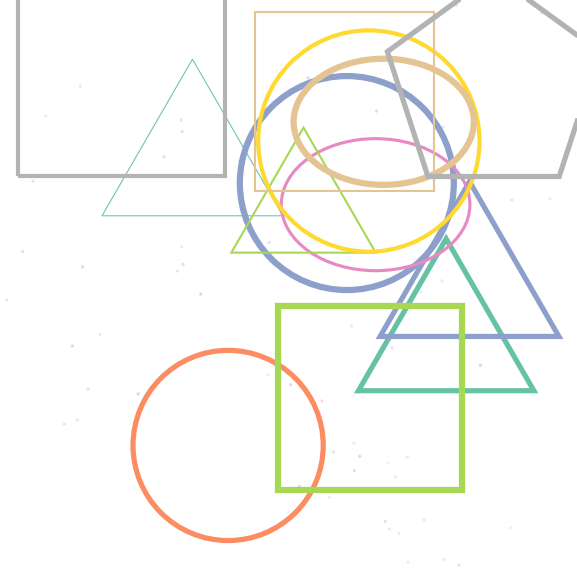[{"shape": "triangle", "thickness": 0.5, "radius": 0.9, "center": [0.333, 0.716]}, {"shape": "triangle", "thickness": 2.5, "radius": 0.88, "center": [0.773, 0.41]}, {"shape": "circle", "thickness": 2.5, "radius": 0.82, "center": [0.395, 0.228]}, {"shape": "triangle", "thickness": 2.5, "radius": 0.89, "center": [0.813, 0.506]}, {"shape": "circle", "thickness": 3, "radius": 0.93, "center": [0.601, 0.682]}, {"shape": "oval", "thickness": 1.5, "radius": 0.82, "center": [0.65, 0.645]}, {"shape": "triangle", "thickness": 1, "radius": 0.72, "center": [0.526, 0.634]}, {"shape": "square", "thickness": 3, "radius": 0.8, "center": [0.64, 0.31]}, {"shape": "circle", "thickness": 2, "radius": 0.96, "center": [0.639, 0.755]}, {"shape": "oval", "thickness": 3, "radius": 0.78, "center": [0.664, 0.788]}, {"shape": "square", "thickness": 1, "radius": 0.77, "center": [0.596, 0.823]}, {"shape": "pentagon", "thickness": 2.5, "radius": 0.97, "center": [0.855, 0.85]}, {"shape": "square", "thickness": 2, "radius": 0.9, "center": [0.21, 0.874]}]